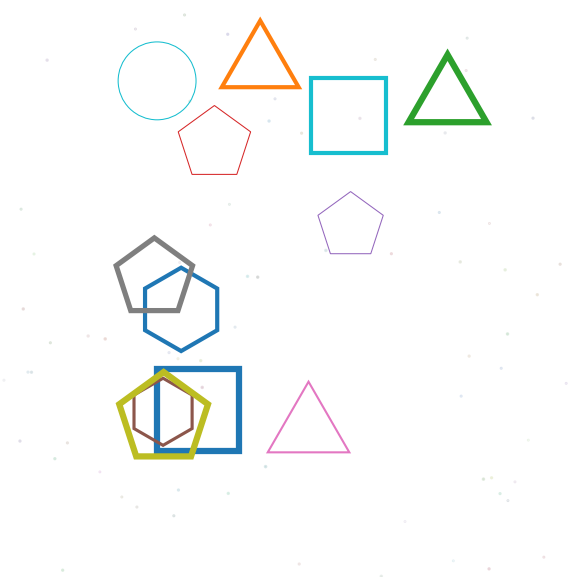[{"shape": "square", "thickness": 3, "radius": 0.35, "center": [0.343, 0.289]}, {"shape": "hexagon", "thickness": 2, "radius": 0.36, "center": [0.314, 0.463]}, {"shape": "triangle", "thickness": 2, "radius": 0.38, "center": [0.451, 0.887]}, {"shape": "triangle", "thickness": 3, "radius": 0.39, "center": [0.775, 0.826]}, {"shape": "pentagon", "thickness": 0.5, "radius": 0.33, "center": [0.371, 0.75]}, {"shape": "pentagon", "thickness": 0.5, "radius": 0.3, "center": [0.607, 0.608]}, {"shape": "hexagon", "thickness": 1.5, "radius": 0.29, "center": [0.282, 0.286]}, {"shape": "triangle", "thickness": 1, "radius": 0.41, "center": [0.534, 0.257]}, {"shape": "pentagon", "thickness": 2.5, "radius": 0.35, "center": [0.267, 0.518]}, {"shape": "pentagon", "thickness": 3, "radius": 0.4, "center": [0.283, 0.274]}, {"shape": "circle", "thickness": 0.5, "radius": 0.34, "center": [0.272, 0.859]}, {"shape": "square", "thickness": 2, "radius": 0.32, "center": [0.603, 0.799]}]